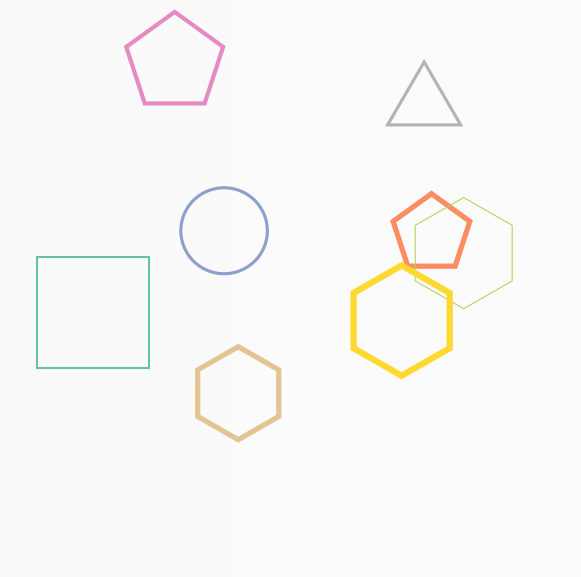[{"shape": "square", "thickness": 1, "radius": 0.48, "center": [0.16, 0.458]}, {"shape": "pentagon", "thickness": 2.5, "radius": 0.35, "center": [0.742, 0.594]}, {"shape": "circle", "thickness": 1.5, "radius": 0.37, "center": [0.386, 0.6]}, {"shape": "pentagon", "thickness": 2, "radius": 0.44, "center": [0.301, 0.891]}, {"shape": "hexagon", "thickness": 0.5, "radius": 0.48, "center": [0.798, 0.561]}, {"shape": "hexagon", "thickness": 3, "radius": 0.48, "center": [0.691, 0.444]}, {"shape": "hexagon", "thickness": 2.5, "radius": 0.4, "center": [0.41, 0.318]}, {"shape": "triangle", "thickness": 1.5, "radius": 0.36, "center": [0.73, 0.819]}]